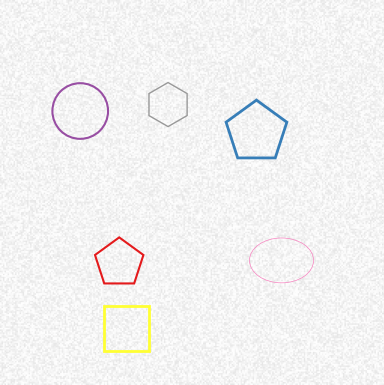[{"shape": "pentagon", "thickness": 1.5, "radius": 0.33, "center": [0.31, 0.317]}, {"shape": "pentagon", "thickness": 2, "radius": 0.42, "center": [0.666, 0.657]}, {"shape": "circle", "thickness": 1.5, "radius": 0.36, "center": [0.208, 0.712]}, {"shape": "square", "thickness": 2, "radius": 0.29, "center": [0.328, 0.147]}, {"shape": "oval", "thickness": 0.5, "radius": 0.42, "center": [0.731, 0.324]}, {"shape": "hexagon", "thickness": 1, "radius": 0.29, "center": [0.436, 0.728]}]